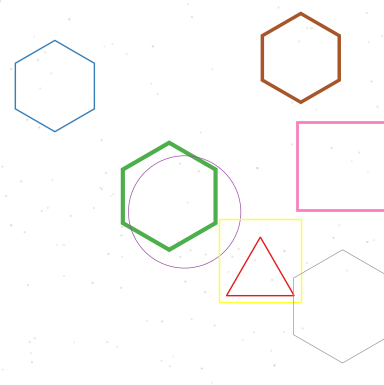[{"shape": "triangle", "thickness": 1, "radius": 0.51, "center": [0.676, 0.283]}, {"shape": "hexagon", "thickness": 1, "radius": 0.59, "center": [0.142, 0.777]}, {"shape": "hexagon", "thickness": 3, "radius": 0.7, "center": [0.439, 0.49]}, {"shape": "circle", "thickness": 0.5, "radius": 0.73, "center": [0.48, 0.449]}, {"shape": "square", "thickness": 1, "radius": 0.54, "center": [0.675, 0.323]}, {"shape": "hexagon", "thickness": 2.5, "radius": 0.58, "center": [0.781, 0.85]}, {"shape": "square", "thickness": 2, "radius": 0.57, "center": [0.885, 0.57]}, {"shape": "hexagon", "thickness": 0.5, "radius": 0.74, "center": [0.89, 0.204]}]